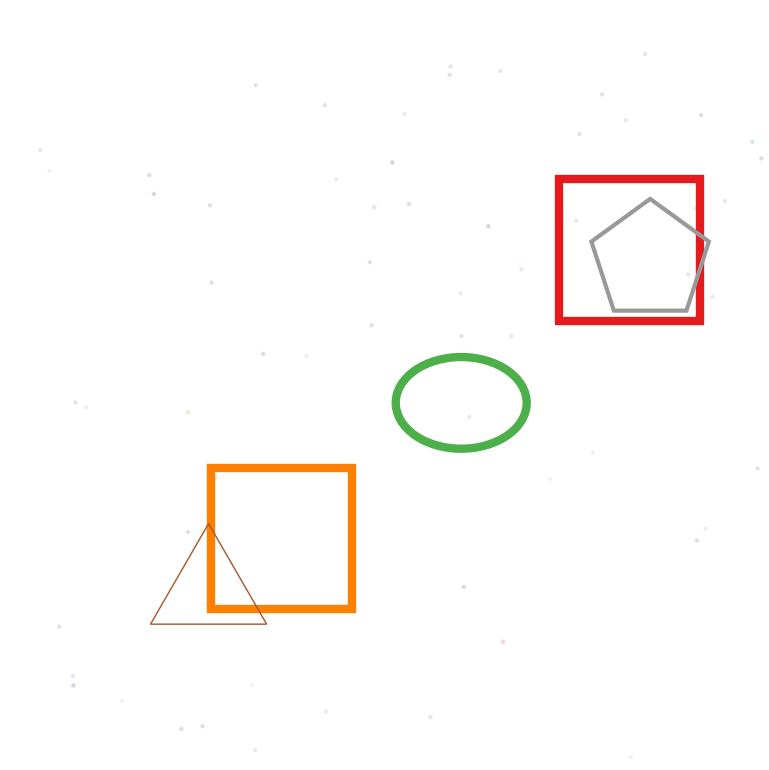[{"shape": "square", "thickness": 3, "radius": 0.46, "center": [0.817, 0.675]}, {"shape": "oval", "thickness": 3, "radius": 0.43, "center": [0.599, 0.477]}, {"shape": "square", "thickness": 3, "radius": 0.46, "center": [0.365, 0.3]}, {"shape": "triangle", "thickness": 0.5, "radius": 0.44, "center": [0.271, 0.233]}, {"shape": "pentagon", "thickness": 1.5, "radius": 0.4, "center": [0.844, 0.661]}]